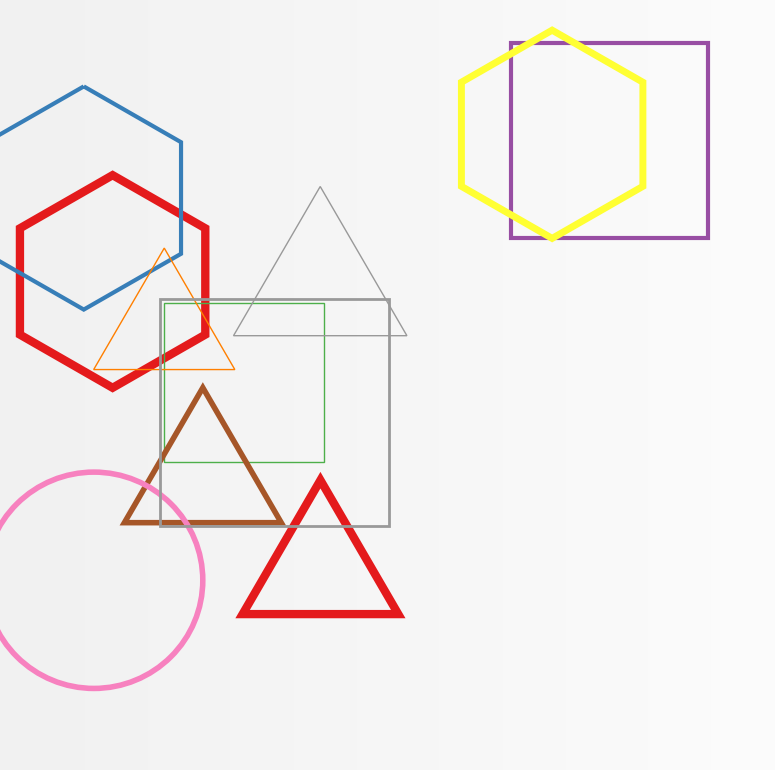[{"shape": "hexagon", "thickness": 3, "radius": 0.69, "center": [0.145, 0.634]}, {"shape": "triangle", "thickness": 3, "radius": 0.58, "center": [0.413, 0.26]}, {"shape": "hexagon", "thickness": 1.5, "radius": 0.72, "center": [0.108, 0.743]}, {"shape": "square", "thickness": 0.5, "radius": 0.52, "center": [0.315, 0.504]}, {"shape": "square", "thickness": 1.5, "radius": 0.64, "center": [0.787, 0.818]}, {"shape": "triangle", "thickness": 0.5, "radius": 0.53, "center": [0.212, 0.573]}, {"shape": "hexagon", "thickness": 2.5, "radius": 0.68, "center": [0.712, 0.826]}, {"shape": "triangle", "thickness": 2, "radius": 0.58, "center": [0.262, 0.38]}, {"shape": "circle", "thickness": 2, "radius": 0.7, "center": [0.121, 0.246]}, {"shape": "triangle", "thickness": 0.5, "radius": 0.65, "center": [0.413, 0.629]}, {"shape": "square", "thickness": 1, "radius": 0.74, "center": [0.355, 0.464]}]